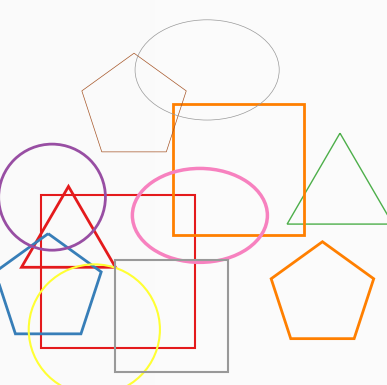[{"shape": "triangle", "thickness": 2, "radius": 0.7, "center": [0.177, 0.376]}, {"shape": "square", "thickness": 1.5, "radius": 1.0, "center": [0.304, 0.296]}, {"shape": "pentagon", "thickness": 2, "radius": 0.72, "center": [0.124, 0.249]}, {"shape": "triangle", "thickness": 1, "radius": 0.79, "center": [0.877, 0.497]}, {"shape": "circle", "thickness": 2, "radius": 0.69, "center": [0.134, 0.488]}, {"shape": "square", "thickness": 2, "radius": 0.85, "center": [0.615, 0.56]}, {"shape": "pentagon", "thickness": 2, "radius": 0.7, "center": [0.832, 0.233]}, {"shape": "circle", "thickness": 1.5, "radius": 0.85, "center": [0.243, 0.144]}, {"shape": "pentagon", "thickness": 0.5, "radius": 0.71, "center": [0.346, 0.72]}, {"shape": "oval", "thickness": 2.5, "radius": 0.87, "center": [0.516, 0.441]}, {"shape": "square", "thickness": 1.5, "radius": 0.73, "center": [0.442, 0.178]}, {"shape": "oval", "thickness": 0.5, "radius": 0.93, "center": [0.535, 0.818]}]